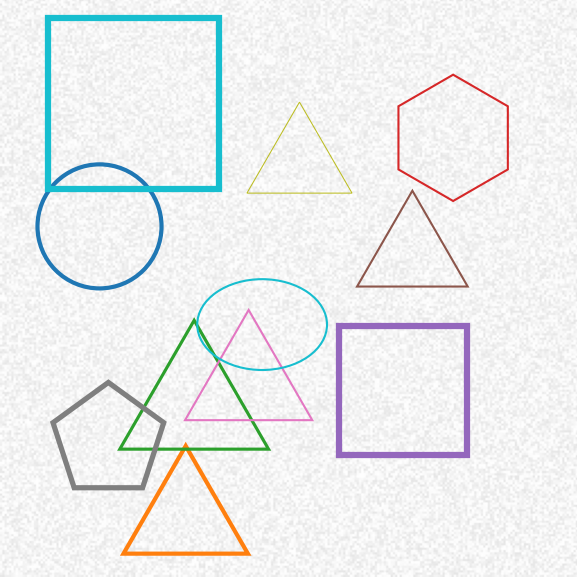[{"shape": "circle", "thickness": 2, "radius": 0.54, "center": [0.172, 0.607]}, {"shape": "triangle", "thickness": 2, "radius": 0.62, "center": [0.322, 0.103]}, {"shape": "triangle", "thickness": 1.5, "radius": 0.74, "center": [0.336, 0.296]}, {"shape": "hexagon", "thickness": 1, "radius": 0.55, "center": [0.785, 0.76]}, {"shape": "square", "thickness": 3, "radius": 0.56, "center": [0.698, 0.323]}, {"shape": "triangle", "thickness": 1, "radius": 0.55, "center": [0.714, 0.558]}, {"shape": "triangle", "thickness": 1, "radius": 0.64, "center": [0.431, 0.335]}, {"shape": "pentagon", "thickness": 2.5, "radius": 0.5, "center": [0.188, 0.236]}, {"shape": "triangle", "thickness": 0.5, "radius": 0.53, "center": [0.519, 0.717]}, {"shape": "oval", "thickness": 1, "radius": 0.56, "center": [0.454, 0.437]}, {"shape": "square", "thickness": 3, "radius": 0.74, "center": [0.231, 0.82]}]